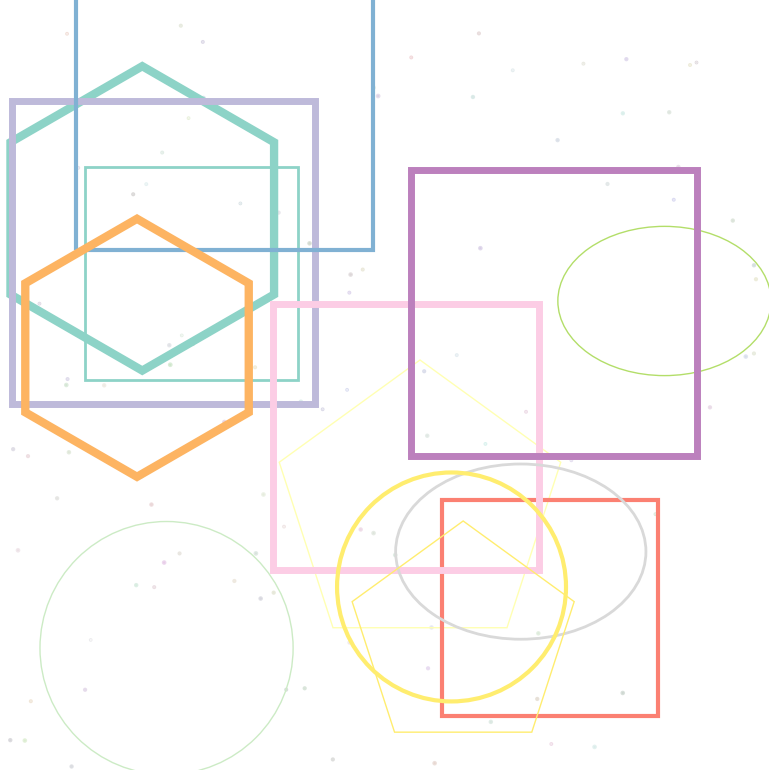[{"shape": "square", "thickness": 1, "radius": 0.69, "center": [0.249, 0.644]}, {"shape": "hexagon", "thickness": 3, "radius": 0.99, "center": [0.185, 0.716]}, {"shape": "pentagon", "thickness": 0.5, "radius": 0.96, "center": [0.545, 0.34]}, {"shape": "square", "thickness": 2.5, "radius": 0.98, "center": [0.212, 0.672]}, {"shape": "square", "thickness": 1.5, "radius": 0.7, "center": [0.714, 0.211]}, {"shape": "square", "thickness": 1.5, "radius": 0.96, "center": [0.292, 0.868]}, {"shape": "hexagon", "thickness": 3, "radius": 0.84, "center": [0.178, 0.548]}, {"shape": "oval", "thickness": 0.5, "radius": 0.69, "center": [0.863, 0.609]}, {"shape": "square", "thickness": 2.5, "radius": 0.86, "center": [0.527, 0.432]}, {"shape": "oval", "thickness": 1, "radius": 0.81, "center": [0.676, 0.284]}, {"shape": "square", "thickness": 2.5, "radius": 0.93, "center": [0.719, 0.593]}, {"shape": "circle", "thickness": 0.5, "radius": 0.82, "center": [0.216, 0.158]}, {"shape": "circle", "thickness": 1.5, "radius": 0.74, "center": [0.586, 0.238]}, {"shape": "pentagon", "thickness": 0.5, "radius": 0.76, "center": [0.602, 0.172]}]